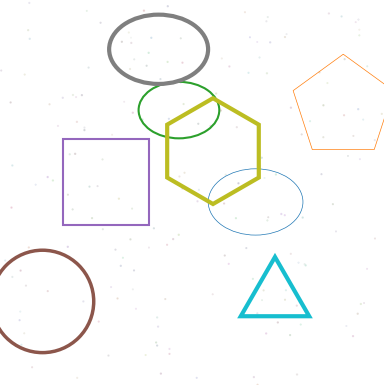[{"shape": "oval", "thickness": 0.5, "radius": 0.61, "center": [0.664, 0.475]}, {"shape": "pentagon", "thickness": 0.5, "radius": 0.68, "center": [0.892, 0.722]}, {"shape": "oval", "thickness": 1.5, "radius": 0.52, "center": [0.465, 0.714]}, {"shape": "square", "thickness": 1.5, "radius": 0.56, "center": [0.276, 0.527]}, {"shape": "circle", "thickness": 2.5, "radius": 0.67, "center": [0.11, 0.217]}, {"shape": "oval", "thickness": 3, "radius": 0.64, "center": [0.412, 0.872]}, {"shape": "hexagon", "thickness": 3, "radius": 0.69, "center": [0.553, 0.608]}, {"shape": "triangle", "thickness": 3, "radius": 0.51, "center": [0.714, 0.23]}]